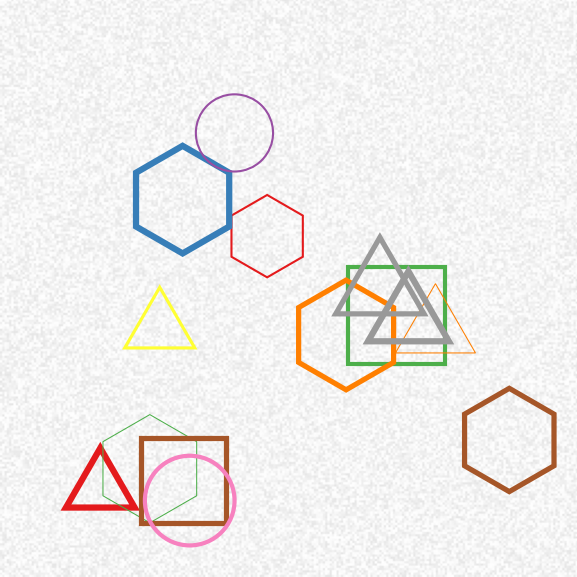[{"shape": "triangle", "thickness": 3, "radius": 0.34, "center": [0.174, 0.155]}, {"shape": "hexagon", "thickness": 1, "radius": 0.36, "center": [0.463, 0.59]}, {"shape": "hexagon", "thickness": 3, "radius": 0.47, "center": [0.316, 0.653]}, {"shape": "hexagon", "thickness": 0.5, "radius": 0.47, "center": [0.259, 0.188]}, {"shape": "square", "thickness": 2, "radius": 0.42, "center": [0.686, 0.453]}, {"shape": "circle", "thickness": 1, "radius": 0.33, "center": [0.406, 0.769]}, {"shape": "triangle", "thickness": 0.5, "radius": 0.4, "center": [0.754, 0.428]}, {"shape": "hexagon", "thickness": 2.5, "radius": 0.47, "center": [0.599, 0.419]}, {"shape": "triangle", "thickness": 1.5, "radius": 0.35, "center": [0.277, 0.432]}, {"shape": "hexagon", "thickness": 2.5, "radius": 0.45, "center": [0.882, 0.237]}, {"shape": "square", "thickness": 2.5, "radius": 0.37, "center": [0.318, 0.168]}, {"shape": "circle", "thickness": 2, "radius": 0.39, "center": [0.329, 0.132]}, {"shape": "triangle", "thickness": 3, "radius": 0.4, "center": [0.707, 0.449]}, {"shape": "triangle", "thickness": 2.5, "radius": 0.44, "center": [0.658, 0.5]}]